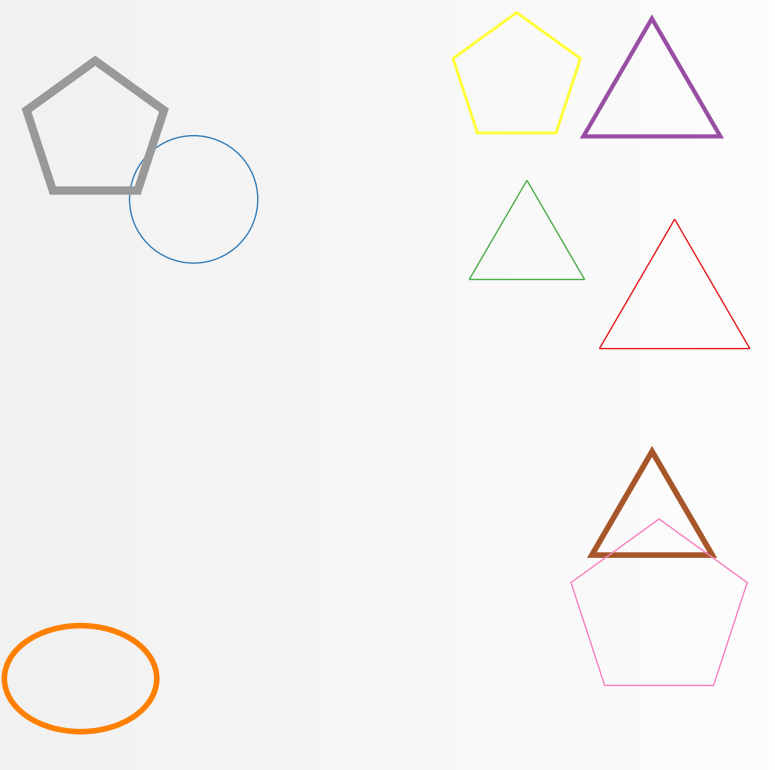[{"shape": "triangle", "thickness": 0.5, "radius": 0.56, "center": [0.871, 0.603]}, {"shape": "circle", "thickness": 0.5, "radius": 0.41, "center": [0.25, 0.741]}, {"shape": "triangle", "thickness": 0.5, "radius": 0.43, "center": [0.68, 0.68]}, {"shape": "triangle", "thickness": 1.5, "radius": 0.51, "center": [0.841, 0.874]}, {"shape": "oval", "thickness": 2, "radius": 0.49, "center": [0.104, 0.119]}, {"shape": "pentagon", "thickness": 1, "radius": 0.43, "center": [0.667, 0.897]}, {"shape": "triangle", "thickness": 2, "radius": 0.45, "center": [0.841, 0.324]}, {"shape": "pentagon", "thickness": 0.5, "radius": 0.6, "center": [0.85, 0.206]}, {"shape": "pentagon", "thickness": 3, "radius": 0.47, "center": [0.123, 0.828]}]